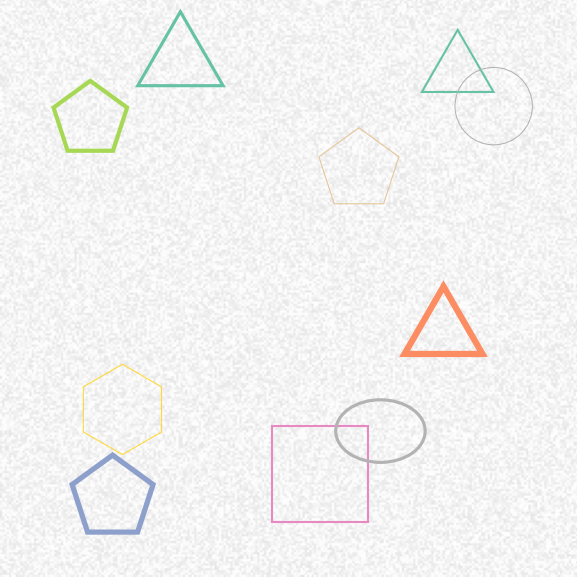[{"shape": "triangle", "thickness": 1.5, "radius": 0.43, "center": [0.312, 0.893]}, {"shape": "triangle", "thickness": 1, "radius": 0.36, "center": [0.792, 0.876]}, {"shape": "triangle", "thickness": 3, "radius": 0.39, "center": [0.768, 0.425]}, {"shape": "pentagon", "thickness": 2.5, "radius": 0.37, "center": [0.195, 0.137]}, {"shape": "square", "thickness": 1, "radius": 0.42, "center": [0.553, 0.179]}, {"shape": "pentagon", "thickness": 2, "radius": 0.33, "center": [0.156, 0.792]}, {"shape": "hexagon", "thickness": 0.5, "radius": 0.39, "center": [0.212, 0.29]}, {"shape": "pentagon", "thickness": 0.5, "radius": 0.36, "center": [0.621, 0.705]}, {"shape": "oval", "thickness": 1.5, "radius": 0.39, "center": [0.659, 0.253]}, {"shape": "circle", "thickness": 0.5, "radius": 0.33, "center": [0.855, 0.815]}]